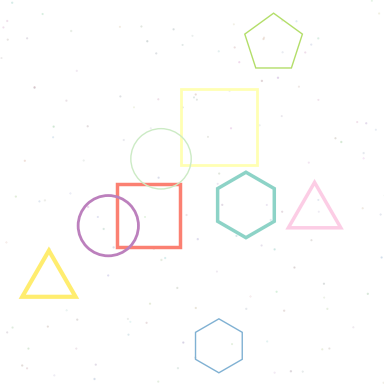[{"shape": "hexagon", "thickness": 2.5, "radius": 0.42, "center": [0.639, 0.468]}, {"shape": "square", "thickness": 2, "radius": 0.49, "center": [0.569, 0.67]}, {"shape": "square", "thickness": 2.5, "radius": 0.41, "center": [0.386, 0.44]}, {"shape": "hexagon", "thickness": 1, "radius": 0.35, "center": [0.569, 0.102]}, {"shape": "pentagon", "thickness": 1, "radius": 0.39, "center": [0.711, 0.887]}, {"shape": "triangle", "thickness": 2.5, "radius": 0.39, "center": [0.817, 0.448]}, {"shape": "circle", "thickness": 2, "radius": 0.39, "center": [0.281, 0.414]}, {"shape": "circle", "thickness": 1, "radius": 0.39, "center": [0.418, 0.587]}, {"shape": "triangle", "thickness": 3, "radius": 0.4, "center": [0.127, 0.269]}]